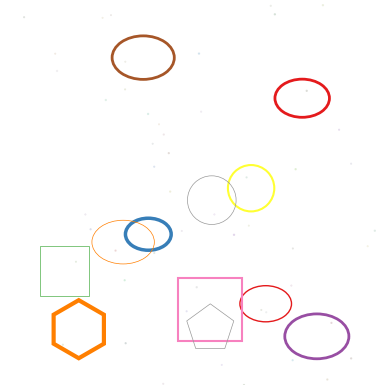[{"shape": "oval", "thickness": 2, "radius": 0.35, "center": [0.785, 0.745]}, {"shape": "oval", "thickness": 1, "radius": 0.34, "center": [0.69, 0.211]}, {"shape": "oval", "thickness": 2.5, "radius": 0.3, "center": [0.385, 0.392]}, {"shape": "square", "thickness": 0.5, "radius": 0.32, "center": [0.168, 0.296]}, {"shape": "oval", "thickness": 2, "radius": 0.42, "center": [0.823, 0.126]}, {"shape": "oval", "thickness": 0.5, "radius": 0.41, "center": [0.32, 0.371]}, {"shape": "hexagon", "thickness": 3, "radius": 0.38, "center": [0.205, 0.145]}, {"shape": "circle", "thickness": 1.5, "radius": 0.3, "center": [0.652, 0.511]}, {"shape": "oval", "thickness": 2, "radius": 0.4, "center": [0.372, 0.85]}, {"shape": "square", "thickness": 1.5, "radius": 0.41, "center": [0.545, 0.197]}, {"shape": "circle", "thickness": 0.5, "radius": 0.32, "center": [0.55, 0.48]}, {"shape": "pentagon", "thickness": 0.5, "radius": 0.32, "center": [0.546, 0.147]}]